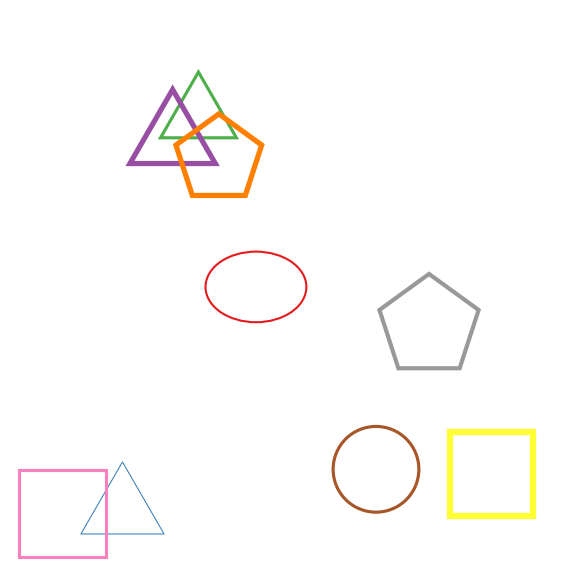[{"shape": "oval", "thickness": 1, "radius": 0.44, "center": [0.443, 0.502]}, {"shape": "triangle", "thickness": 0.5, "radius": 0.42, "center": [0.212, 0.116]}, {"shape": "triangle", "thickness": 1.5, "radius": 0.38, "center": [0.344, 0.798]}, {"shape": "triangle", "thickness": 2.5, "radius": 0.43, "center": [0.299, 0.759]}, {"shape": "pentagon", "thickness": 2.5, "radius": 0.39, "center": [0.379, 0.724]}, {"shape": "square", "thickness": 3, "radius": 0.36, "center": [0.851, 0.178]}, {"shape": "circle", "thickness": 1.5, "radius": 0.37, "center": [0.651, 0.187]}, {"shape": "square", "thickness": 1.5, "radius": 0.38, "center": [0.108, 0.111]}, {"shape": "pentagon", "thickness": 2, "radius": 0.45, "center": [0.743, 0.434]}]